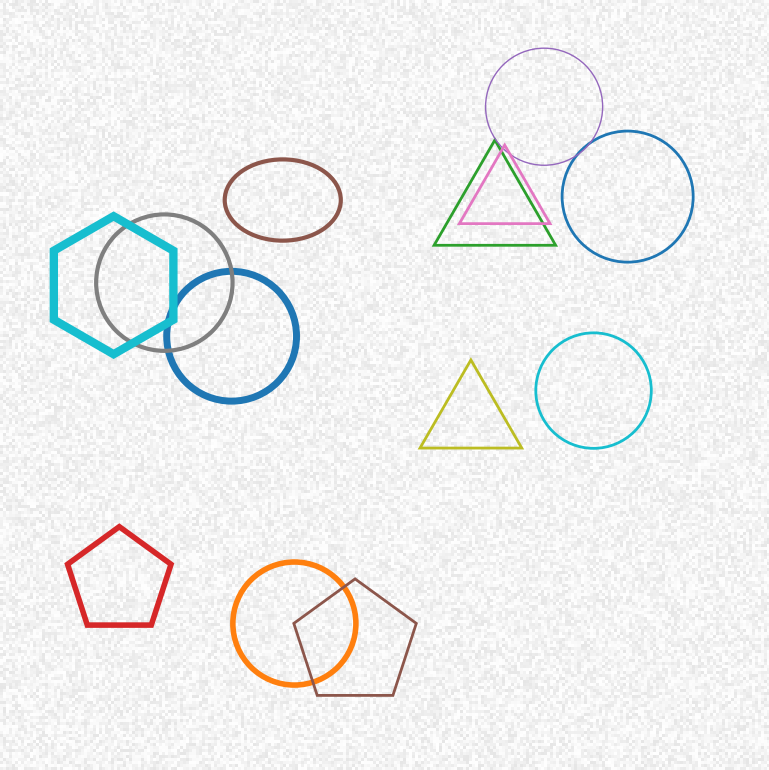[{"shape": "circle", "thickness": 1, "radius": 0.43, "center": [0.815, 0.745]}, {"shape": "circle", "thickness": 2.5, "radius": 0.42, "center": [0.301, 0.563]}, {"shape": "circle", "thickness": 2, "radius": 0.4, "center": [0.382, 0.19]}, {"shape": "triangle", "thickness": 1, "radius": 0.46, "center": [0.643, 0.727]}, {"shape": "pentagon", "thickness": 2, "radius": 0.35, "center": [0.155, 0.245]}, {"shape": "circle", "thickness": 0.5, "radius": 0.38, "center": [0.707, 0.861]}, {"shape": "pentagon", "thickness": 1, "radius": 0.42, "center": [0.461, 0.165]}, {"shape": "oval", "thickness": 1.5, "radius": 0.38, "center": [0.367, 0.74]}, {"shape": "triangle", "thickness": 1, "radius": 0.34, "center": [0.655, 0.744]}, {"shape": "circle", "thickness": 1.5, "radius": 0.44, "center": [0.213, 0.633]}, {"shape": "triangle", "thickness": 1, "radius": 0.38, "center": [0.612, 0.456]}, {"shape": "circle", "thickness": 1, "radius": 0.38, "center": [0.771, 0.493]}, {"shape": "hexagon", "thickness": 3, "radius": 0.45, "center": [0.148, 0.63]}]